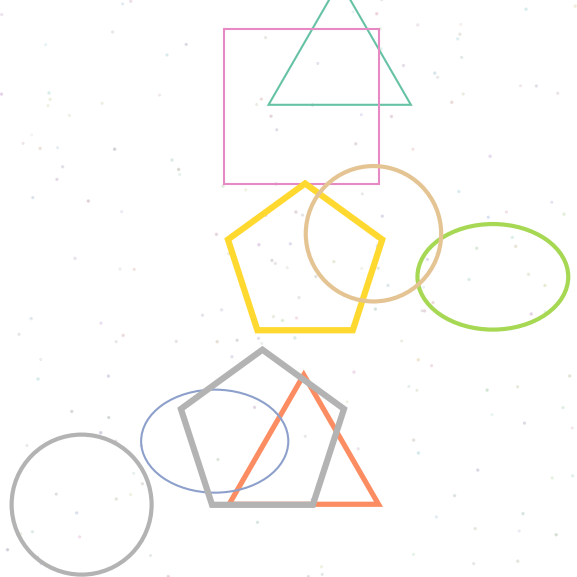[{"shape": "triangle", "thickness": 1, "radius": 0.71, "center": [0.588, 0.889]}, {"shape": "triangle", "thickness": 2.5, "radius": 0.75, "center": [0.526, 0.201]}, {"shape": "oval", "thickness": 1, "radius": 0.64, "center": [0.372, 0.235]}, {"shape": "square", "thickness": 1, "radius": 0.67, "center": [0.522, 0.815]}, {"shape": "oval", "thickness": 2, "radius": 0.65, "center": [0.853, 0.52]}, {"shape": "pentagon", "thickness": 3, "radius": 0.7, "center": [0.528, 0.541]}, {"shape": "circle", "thickness": 2, "radius": 0.59, "center": [0.647, 0.594]}, {"shape": "circle", "thickness": 2, "radius": 0.61, "center": [0.141, 0.125]}, {"shape": "pentagon", "thickness": 3, "radius": 0.74, "center": [0.454, 0.245]}]